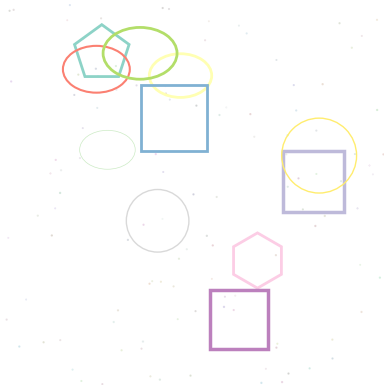[{"shape": "pentagon", "thickness": 2, "radius": 0.37, "center": [0.264, 0.861]}, {"shape": "oval", "thickness": 2, "radius": 0.41, "center": [0.469, 0.804]}, {"shape": "square", "thickness": 2.5, "radius": 0.39, "center": [0.814, 0.528]}, {"shape": "oval", "thickness": 1.5, "radius": 0.43, "center": [0.25, 0.82]}, {"shape": "square", "thickness": 2, "radius": 0.43, "center": [0.452, 0.694]}, {"shape": "oval", "thickness": 2, "radius": 0.48, "center": [0.364, 0.861]}, {"shape": "hexagon", "thickness": 2, "radius": 0.36, "center": [0.669, 0.323]}, {"shape": "circle", "thickness": 1, "radius": 0.41, "center": [0.409, 0.427]}, {"shape": "square", "thickness": 2.5, "radius": 0.38, "center": [0.621, 0.171]}, {"shape": "oval", "thickness": 0.5, "radius": 0.36, "center": [0.279, 0.611]}, {"shape": "circle", "thickness": 1, "radius": 0.49, "center": [0.829, 0.596]}]